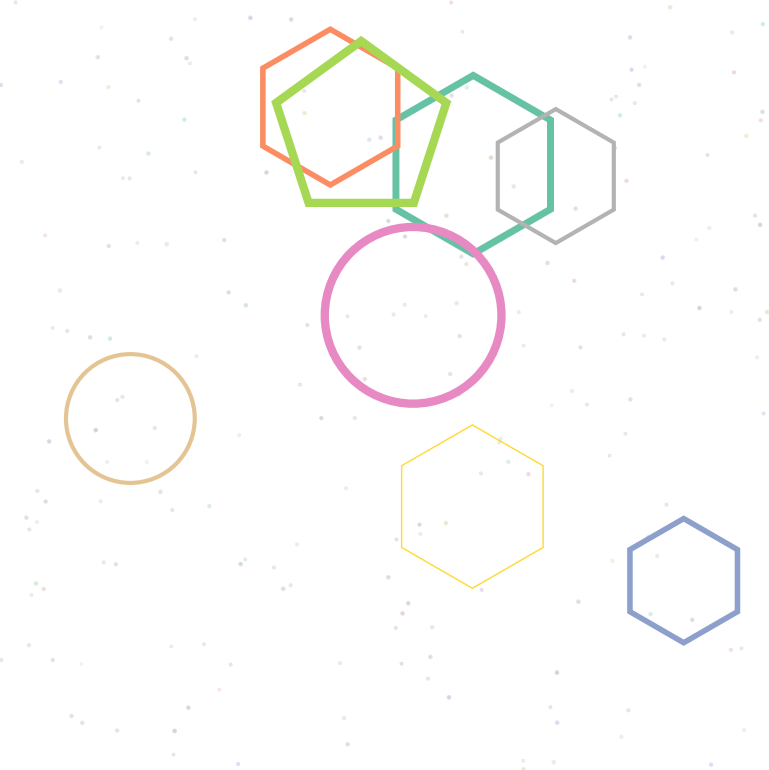[{"shape": "hexagon", "thickness": 2.5, "radius": 0.58, "center": [0.615, 0.786]}, {"shape": "hexagon", "thickness": 2, "radius": 0.51, "center": [0.429, 0.861]}, {"shape": "hexagon", "thickness": 2, "radius": 0.4, "center": [0.888, 0.246]}, {"shape": "circle", "thickness": 3, "radius": 0.57, "center": [0.537, 0.591]}, {"shape": "pentagon", "thickness": 3, "radius": 0.58, "center": [0.469, 0.831]}, {"shape": "hexagon", "thickness": 0.5, "radius": 0.53, "center": [0.613, 0.342]}, {"shape": "circle", "thickness": 1.5, "radius": 0.42, "center": [0.169, 0.456]}, {"shape": "hexagon", "thickness": 1.5, "radius": 0.44, "center": [0.722, 0.771]}]